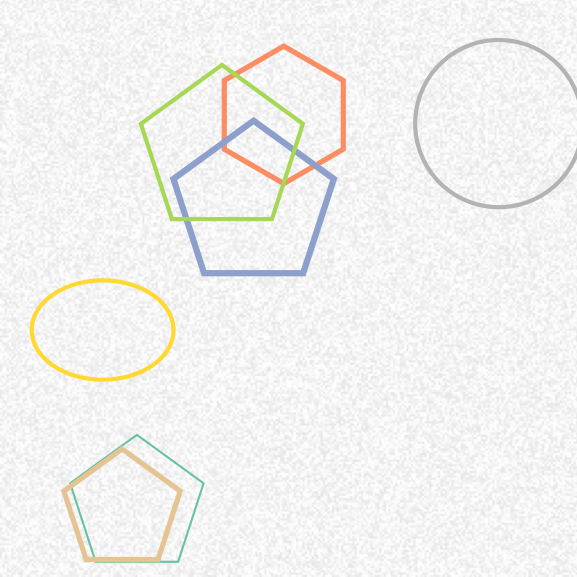[{"shape": "pentagon", "thickness": 1, "radius": 0.61, "center": [0.237, 0.125]}, {"shape": "hexagon", "thickness": 2.5, "radius": 0.59, "center": [0.491, 0.8]}, {"shape": "pentagon", "thickness": 3, "radius": 0.73, "center": [0.439, 0.644]}, {"shape": "pentagon", "thickness": 2, "radius": 0.74, "center": [0.384, 0.739]}, {"shape": "oval", "thickness": 2, "radius": 0.61, "center": [0.178, 0.428]}, {"shape": "pentagon", "thickness": 2.5, "radius": 0.53, "center": [0.211, 0.116]}, {"shape": "circle", "thickness": 2, "radius": 0.72, "center": [0.864, 0.785]}]